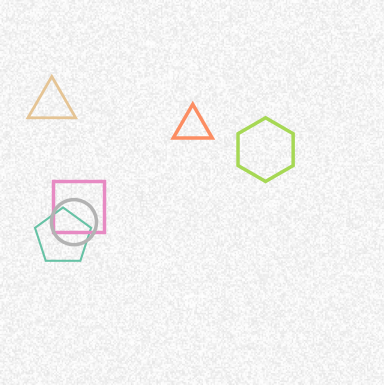[{"shape": "pentagon", "thickness": 1.5, "radius": 0.38, "center": [0.164, 0.385]}, {"shape": "triangle", "thickness": 2.5, "radius": 0.29, "center": [0.501, 0.671]}, {"shape": "square", "thickness": 2.5, "radius": 0.33, "center": [0.204, 0.464]}, {"shape": "hexagon", "thickness": 2.5, "radius": 0.41, "center": [0.69, 0.611]}, {"shape": "triangle", "thickness": 2, "radius": 0.36, "center": [0.135, 0.73]}, {"shape": "circle", "thickness": 2.5, "radius": 0.29, "center": [0.192, 0.423]}]